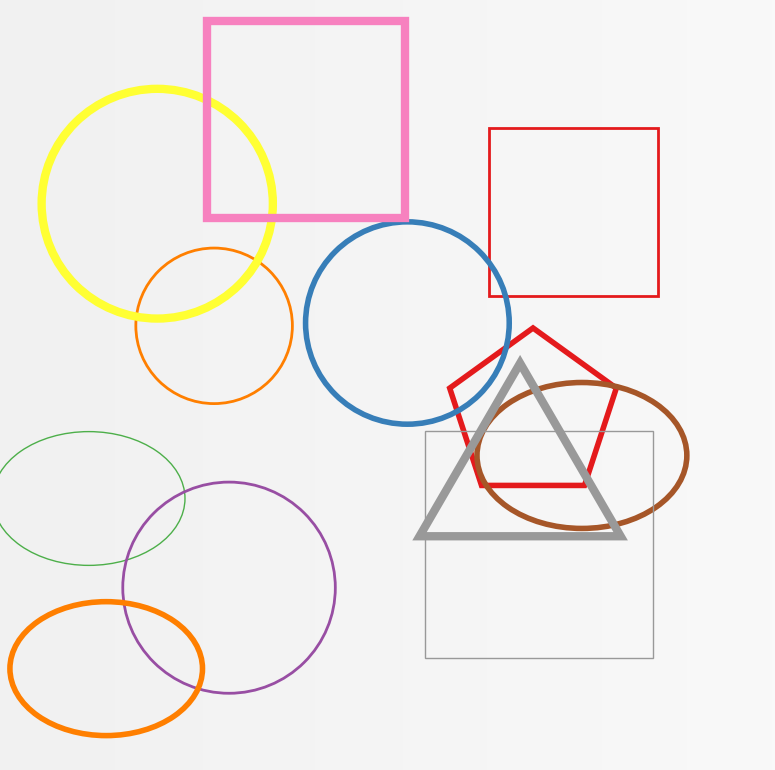[{"shape": "square", "thickness": 1, "radius": 0.55, "center": [0.74, 0.725]}, {"shape": "pentagon", "thickness": 2, "radius": 0.57, "center": [0.688, 0.461]}, {"shape": "circle", "thickness": 2, "radius": 0.66, "center": [0.526, 0.58]}, {"shape": "oval", "thickness": 0.5, "radius": 0.62, "center": [0.115, 0.353]}, {"shape": "circle", "thickness": 1, "radius": 0.69, "center": [0.296, 0.237]}, {"shape": "circle", "thickness": 1, "radius": 0.51, "center": [0.276, 0.577]}, {"shape": "oval", "thickness": 2, "radius": 0.62, "center": [0.137, 0.132]}, {"shape": "circle", "thickness": 3, "radius": 0.75, "center": [0.203, 0.735]}, {"shape": "oval", "thickness": 2, "radius": 0.68, "center": [0.751, 0.408]}, {"shape": "square", "thickness": 3, "radius": 0.64, "center": [0.395, 0.845]}, {"shape": "square", "thickness": 0.5, "radius": 0.74, "center": [0.695, 0.293]}, {"shape": "triangle", "thickness": 3, "radius": 0.75, "center": [0.671, 0.378]}]